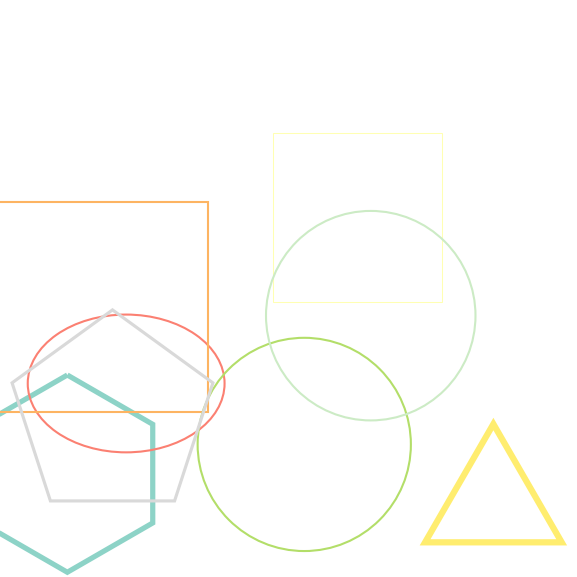[{"shape": "hexagon", "thickness": 2.5, "radius": 0.85, "center": [0.117, 0.179]}, {"shape": "square", "thickness": 0.5, "radius": 0.73, "center": [0.62, 0.622]}, {"shape": "oval", "thickness": 1, "radius": 0.85, "center": [0.218, 0.335]}, {"shape": "square", "thickness": 1, "radius": 0.91, "center": [0.178, 0.468]}, {"shape": "circle", "thickness": 1, "radius": 0.92, "center": [0.527, 0.23]}, {"shape": "pentagon", "thickness": 1.5, "radius": 0.91, "center": [0.195, 0.28]}, {"shape": "circle", "thickness": 1, "radius": 0.91, "center": [0.642, 0.453]}, {"shape": "triangle", "thickness": 3, "radius": 0.68, "center": [0.854, 0.128]}]